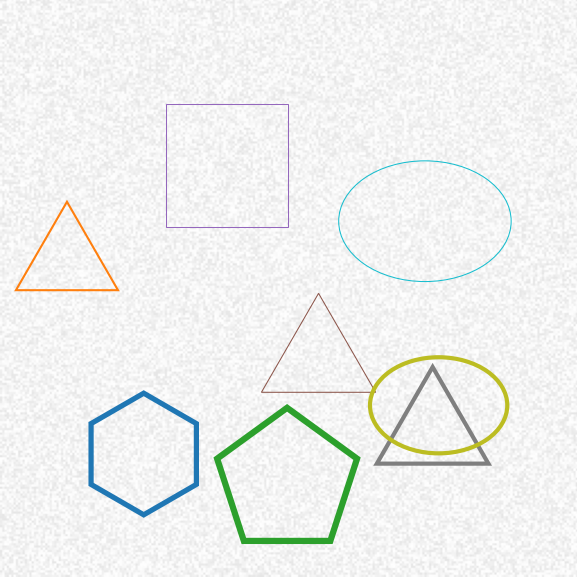[{"shape": "hexagon", "thickness": 2.5, "radius": 0.53, "center": [0.249, 0.213]}, {"shape": "triangle", "thickness": 1, "radius": 0.51, "center": [0.116, 0.548]}, {"shape": "pentagon", "thickness": 3, "radius": 0.64, "center": [0.497, 0.166]}, {"shape": "square", "thickness": 0.5, "radius": 0.53, "center": [0.393, 0.713]}, {"shape": "triangle", "thickness": 0.5, "radius": 0.57, "center": [0.552, 0.377]}, {"shape": "triangle", "thickness": 2, "radius": 0.56, "center": [0.749, 0.252]}, {"shape": "oval", "thickness": 2, "radius": 0.59, "center": [0.76, 0.297]}, {"shape": "oval", "thickness": 0.5, "radius": 0.75, "center": [0.736, 0.616]}]